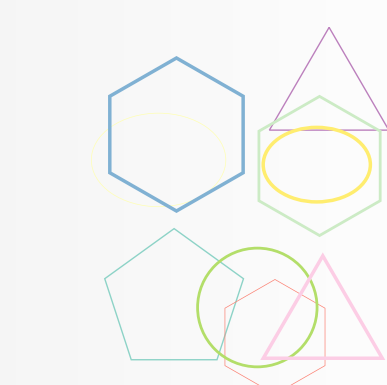[{"shape": "pentagon", "thickness": 1, "radius": 0.94, "center": [0.449, 0.218]}, {"shape": "oval", "thickness": 0.5, "radius": 0.87, "center": [0.409, 0.585]}, {"shape": "hexagon", "thickness": 0.5, "radius": 0.75, "center": [0.71, 0.125]}, {"shape": "hexagon", "thickness": 2.5, "radius": 0.99, "center": [0.455, 0.651]}, {"shape": "circle", "thickness": 2, "radius": 0.77, "center": [0.664, 0.201]}, {"shape": "triangle", "thickness": 2.5, "radius": 0.89, "center": [0.833, 0.158]}, {"shape": "triangle", "thickness": 1, "radius": 0.89, "center": [0.849, 0.751]}, {"shape": "hexagon", "thickness": 2, "radius": 0.9, "center": [0.825, 0.569]}, {"shape": "oval", "thickness": 2.5, "radius": 0.69, "center": [0.818, 0.572]}]